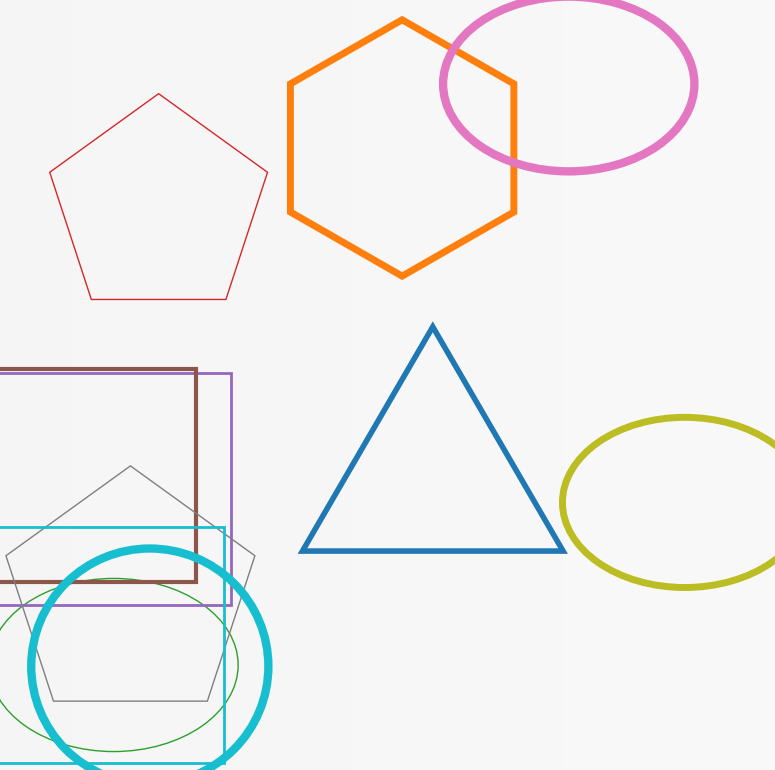[{"shape": "triangle", "thickness": 2, "radius": 0.97, "center": [0.558, 0.381]}, {"shape": "hexagon", "thickness": 2.5, "radius": 0.83, "center": [0.519, 0.808]}, {"shape": "oval", "thickness": 0.5, "radius": 0.8, "center": [0.147, 0.136]}, {"shape": "pentagon", "thickness": 0.5, "radius": 0.74, "center": [0.205, 0.731]}, {"shape": "square", "thickness": 1, "radius": 0.76, "center": [0.148, 0.365]}, {"shape": "square", "thickness": 1.5, "radius": 0.69, "center": [0.114, 0.383]}, {"shape": "oval", "thickness": 3, "radius": 0.81, "center": [0.734, 0.891]}, {"shape": "pentagon", "thickness": 0.5, "radius": 0.84, "center": [0.168, 0.226]}, {"shape": "oval", "thickness": 2.5, "radius": 0.79, "center": [0.884, 0.347]}, {"shape": "square", "thickness": 1, "radius": 0.77, "center": [0.135, 0.162]}, {"shape": "circle", "thickness": 3, "radius": 0.76, "center": [0.193, 0.135]}]